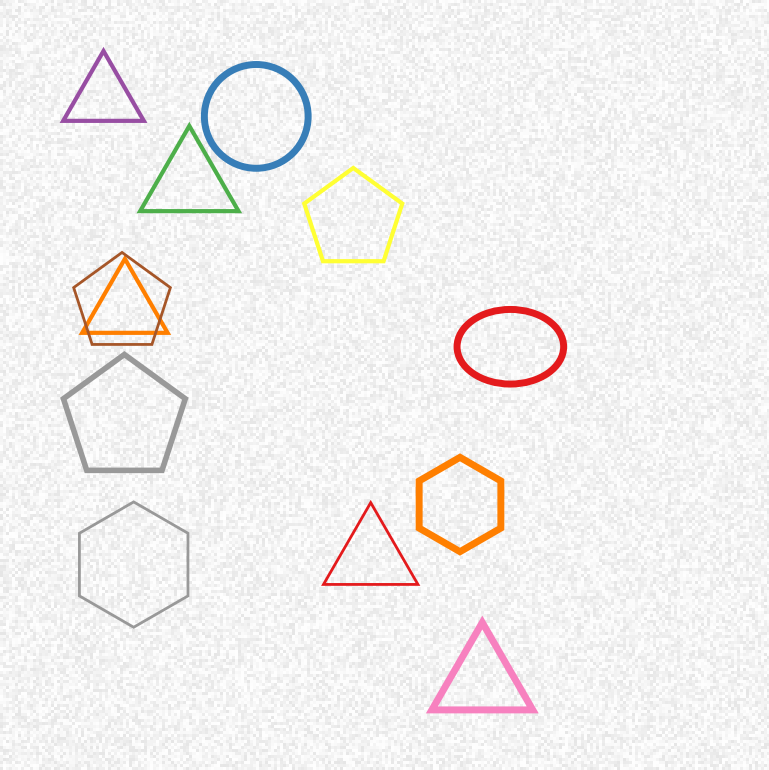[{"shape": "triangle", "thickness": 1, "radius": 0.35, "center": [0.481, 0.276]}, {"shape": "oval", "thickness": 2.5, "radius": 0.35, "center": [0.663, 0.55]}, {"shape": "circle", "thickness": 2.5, "radius": 0.34, "center": [0.333, 0.849]}, {"shape": "triangle", "thickness": 1.5, "radius": 0.37, "center": [0.246, 0.763]}, {"shape": "triangle", "thickness": 1.5, "radius": 0.3, "center": [0.134, 0.873]}, {"shape": "triangle", "thickness": 1.5, "radius": 0.32, "center": [0.162, 0.6]}, {"shape": "hexagon", "thickness": 2.5, "radius": 0.31, "center": [0.597, 0.345]}, {"shape": "pentagon", "thickness": 1.5, "radius": 0.33, "center": [0.459, 0.715]}, {"shape": "pentagon", "thickness": 1, "radius": 0.33, "center": [0.158, 0.606]}, {"shape": "triangle", "thickness": 2.5, "radius": 0.38, "center": [0.626, 0.116]}, {"shape": "pentagon", "thickness": 2, "radius": 0.42, "center": [0.162, 0.456]}, {"shape": "hexagon", "thickness": 1, "radius": 0.41, "center": [0.174, 0.267]}]